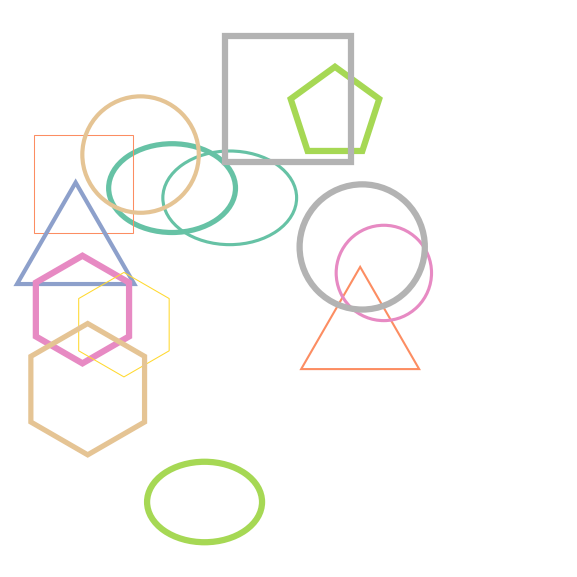[{"shape": "oval", "thickness": 2.5, "radius": 0.55, "center": [0.298, 0.673]}, {"shape": "oval", "thickness": 1.5, "radius": 0.58, "center": [0.398, 0.657]}, {"shape": "square", "thickness": 0.5, "radius": 0.43, "center": [0.145, 0.681]}, {"shape": "triangle", "thickness": 1, "radius": 0.59, "center": [0.624, 0.419]}, {"shape": "triangle", "thickness": 2, "radius": 0.59, "center": [0.131, 0.566]}, {"shape": "hexagon", "thickness": 3, "radius": 0.47, "center": [0.143, 0.463]}, {"shape": "circle", "thickness": 1.5, "radius": 0.41, "center": [0.665, 0.526]}, {"shape": "pentagon", "thickness": 3, "radius": 0.4, "center": [0.58, 0.803]}, {"shape": "oval", "thickness": 3, "radius": 0.5, "center": [0.354, 0.13]}, {"shape": "hexagon", "thickness": 0.5, "radius": 0.45, "center": [0.215, 0.437]}, {"shape": "hexagon", "thickness": 2.5, "radius": 0.57, "center": [0.152, 0.325]}, {"shape": "circle", "thickness": 2, "radius": 0.5, "center": [0.243, 0.731]}, {"shape": "circle", "thickness": 3, "radius": 0.54, "center": [0.627, 0.572]}, {"shape": "square", "thickness": 3, "radius": 0.55, "center": [0.499, 0.827]}]